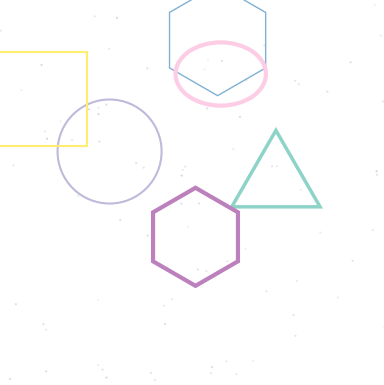[{"shape": "triangle", "thickness": 2.5, "radius": 0.66, "center": [0.717, 0.529]}, {"shape": "circle", "thickness": 1.5, "radius": 0.68, "center": [0.285, 0.606]}, {"shape": "hexagon", "thickness": 1, "radius": 0.72, "center": [0.565, 0.896]}, {"shape": "oval", "thickness": 3, "radius": 0.59, "center": [0.573, 0.808]}, {"shape": "hexagon", "thickness": 3, "radius": 0.64, "center": [0.508, 0.385]}, {"shape": "square", "thickness": 1.5, "radius": 0.61, "center": [0.104, 0.743]}]